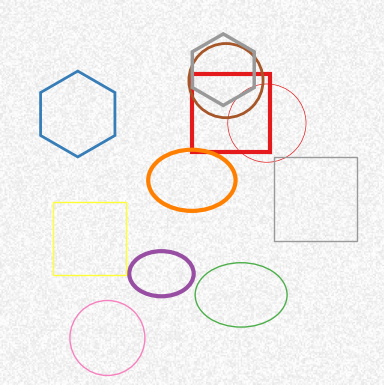[{"shape": "square", "thickness": 3, "radius": 0.51, "center": [0.599, 0.706]}, {"shape": "circle", "thickness": 0.5, "radius": 0.51, "center": [0.693, 0.68]}, {"shape": "hexagon", "thickness": 2, "radius": 0.56, "center": [0.202, 0.704]}, {"shape": "oval", "thickness": 1, "radius": 0.6, "center": [0.626, 0.234]}, {"shape": "oval", "thickness": 3, "radius": 0.42, "center": [0.419, 0.289]}, {"shape": "oval", "thickness": 3, "radius": 0.57, "center": [0.498, 0.532]}, {"shape": "square", "thickness": 1, "radius": 0.47, "center": [0.232, 0.381]}, {"shape": "circle", "thickness": 2, "radius": 0.48, "center": [0.587, 0.791]}, {"shape": "circle", "thickness": 1, "radius": 0.49, "center": [0.279, 0.122]}, {"shape": "hexagon", "thickness": 2.5, "radius": 0.46, "center": [0.58, 0.819]}, {"shape": "square", "thickness": 1, "radius": 0.54, "center": [0.82, 0.484]}]